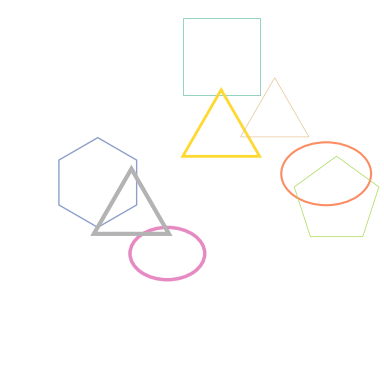[{"shape": "square", "thickness": 0.5, "radius": 0.5, "center": [0.575, 0.854]}, {"shape": "oval", "thickness": 1.5, "radius": 0.58, "center": [0.847, 0.549]}, {"shape": "hexagon", "thickness": 1, "radius": 0.58, "center": [0.254, 0.526]}, {"shape": "oval", "thickness": 2.5, "radius": 0.49, "center": [0.435, 0.341]}, {"shape": "pentagon", "thickness": 0.5, "radius": 0.58, "center": [0.874, 0.479]}, {"shape": "triangle", "thickness": 2, "radius": 0.58, "center": [0.575, 0.652]}, {"shape": "triangle", "thickness": 0.5, "radius": 0.51, "center": [0.714, 0.696]}, {"shape": "triangle", "thickness": 3, "radius": 0.56, "center": [0.341, 0.449]}]